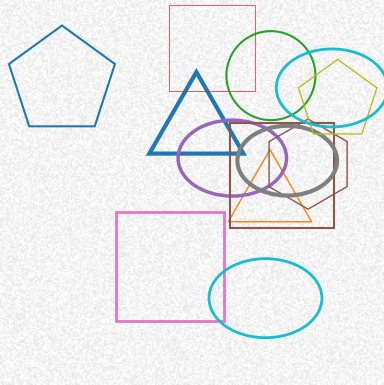[{"shape": "triangle", "thickness": 3, "radius": 0.71, "center": [0.51, 0.672]}, {"shape": "pentagon", "thickness": 1.5, "radius": 0.72, "center": [0.161, 0.789]}, {"shape": "triangle", "thickness": 1, "radius": 0.63, "center": [0.701, 0.487]}, {"shape": "circle", "thickness": 1.5, "radius": 0.58, "center": [0.704, 0.804]}, {"shape": "square", "thickness": 0.5, "radius": 0.55, "center": [0.551, 0.876]}, {"shape": "oval", "thickness": 2.5, "radius": 0.7, "center": [0.603, 0.589]}, {"shape": "hexagon", "thickness": 1, "radius": 0.59, "center": [0.8, 0.574]}, {"shape": "square", "thickness": 1.5, "radius": 0.68, "center": [0.732, 0.544]}, {"shape": "square", "thickness": 2, "radius": 0.7, "center": [0.441, 0.308]}, {"shape": "oval", "thickness": 3, "radius": 0.65, "center": [0.746, 0.583]}, {"shape": "pentagon", "thickness": 1, "radius": 0.54, "center": [0.877, 0.739]}, {"shape": "oval", "thickness": 2, "radius": 0.73, "center": [0.69, 0.226]}, {"shape": "oval", "thickness": 2, "radius": 0.72, "center": [0.862, 0.772]}]